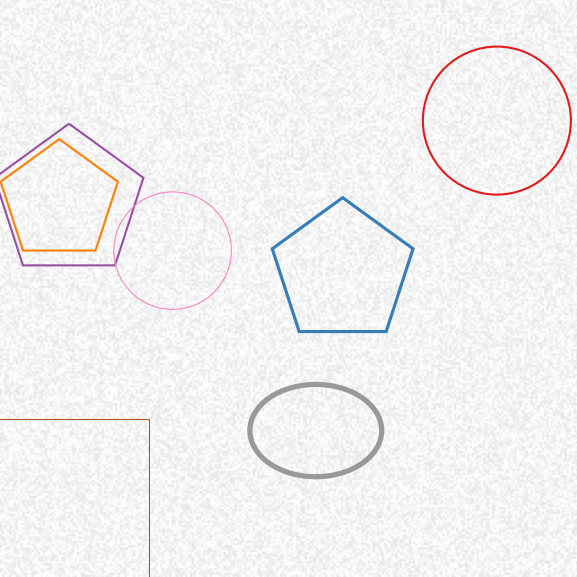[{"shape": "circle", "thickness": 1, "radius": 0.64, "center": [0.86, 0.79]}, {"shape": "pentagon", "thickness": 1.5, "radius": 0.64, "center": [0.593, 0.529]}, {"shape": "pentagon", "thickness": 1, "radius": 0.68, "center": [0.119, 0.649]}, {"shape": "pentagon", "thickness": 1, "radius": 0.53, "center": [0.103, 0.652]}, {"shape": "square", "thickness": 0.5, "radius": 0.71, "center": [0.116, 0.132]}, {"shape": "circle", "thickness": 0.5, "radius": 0.51, "center": [0.299, 0.565]}, {"shape": "oval", "thickness": 2.5, "radius": 0.57, "center": [0.547, 0.254]}]